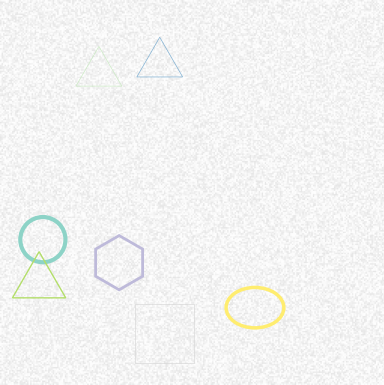[{"shape": "circle", "thickness": 3, "radius": 0.29, "center": [0.111, 0.378]}, {"shape": "hexagon", "thickness": 2, "radius": 0.35, "center": [0.309, 0.318]}, {"shape": "triangle", "thickness": 0.5, "radius": 0.34, "center": [0.415, 0.834]}, {"shape": "triangle", "thickness": 1, "radius": 0.4, "center": [0.102, 0.266]}, {"shape": "square", "thickness": 0.5, "radius": 0.38, "center": [0.427, 0.134]}, {"shape": "triangle", "thickness": 0.5, "radius": 0.34, "center": [0.257, 0.811]}, {"shape": "oval", "thickness": 2.5, "radius": 0.38, "center": [0.662, 0.201]}]